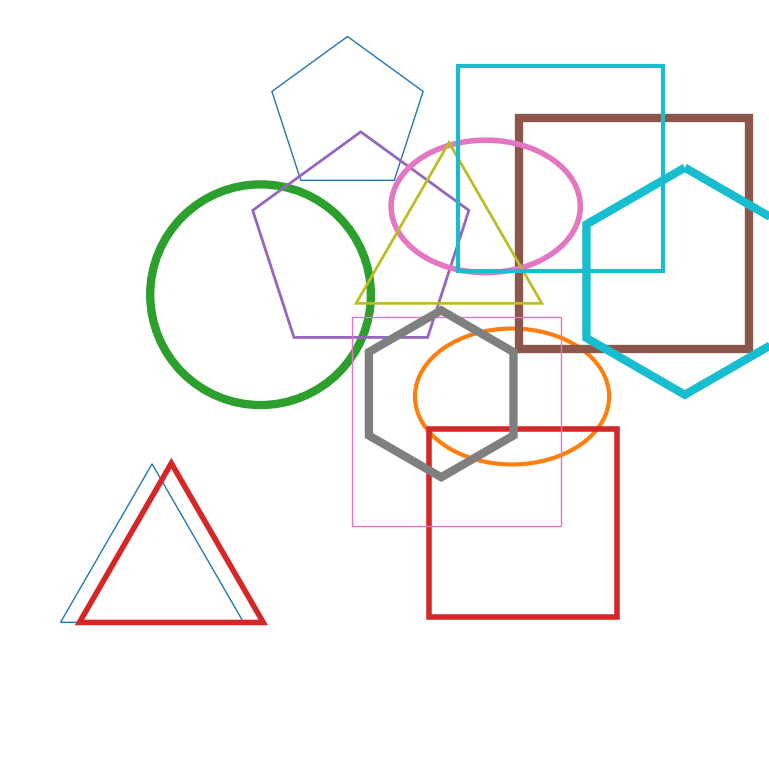[{"shape": "triangle", "thickness": 0.5, "radius": 0.69, "center": [0.197, 0.26]}, {"shape": "pentagon", "thickness": 0.5, "radius": 0.52, "center": [0.451, 0.849]}, {"shape": "oval", "thickness": 1.5, "radius": 0.63, "center": [0.665, 0.485]}, {"shape": "circle", "thickness": 3, "radius": 0.72, "center": [0.338, 0.617]}, {"shape": "square", "thickness": 2, "radius": 0.61, "center": [0.679, 0.321]}, {"shape": "triangle", "thickness": 2, "radius": 0.69, "center": [0.222, 0.261]}, {"shape": "pentagon", "thickness": 1, "radius": 0.74, "center": [0.469, 0.681]}, {"shape": "square", "thickness": 3, "radius": 0.75, "center": [0.823, 0.697]}, {"shape": "square", "thickness": 0.5, "radius": 0.68, "center": [0.593, 0.453]}, {"shape": "oval", "thickness": 2, "radius": 0.61, "center": [0.631, 0.732]}, {"shape": "hexagon", "thickness": 3, "radius": 0.54, "center": [0.573, 0.489]}, {"shape": "triangle", "thickness": 1, "radius": 0.7, "center": [0.583, 0.676]}, {"shape": "square", "thickness": 1.5, "radius": 0.67, "center": [0.728, 0.781]}, {"shape": "hexagon", "thickness": 3, "radius": 0.74, "center": [0.889, 0.635]}]